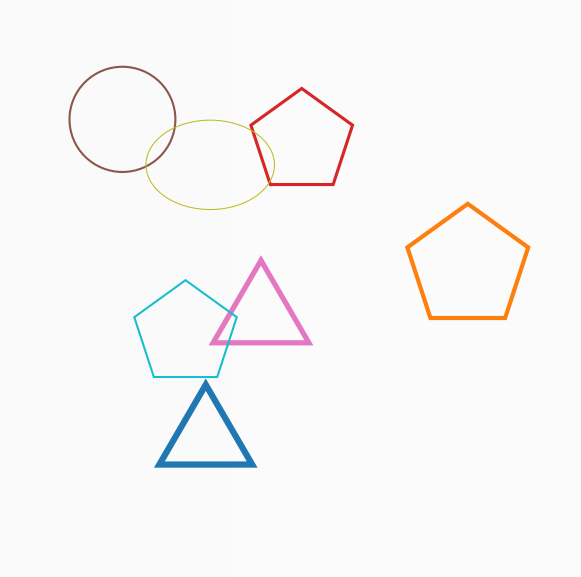[{"shape": "triangle", "thickness": 3, "radius": 0.46, "center": [0.354, 0.241]}, {"shape": "pentagon", "thickness": 2, "radius": 0.55, "center": [0.805, 0.537]}, {"shape": "pentagon", "thickness": 1.5, "radius": 0.46, "center": [0.519, 0.754]}, {"shape": "circle", "thickness": 1, "radius": 0.46, "center": [0.211, 0.792]}, {"shape": "triangle", "thickness": 2.5, "radius": 0.48, "center": [0.449, 0.453]}, {"shape": "oval", "thickness": 0.5, "radius": 0.55, "center": [0.362, 0.714]}, {"shape": "pentagon", "thickness": 1, "radius": 0.46, "center": [0.319, 0.421]}]